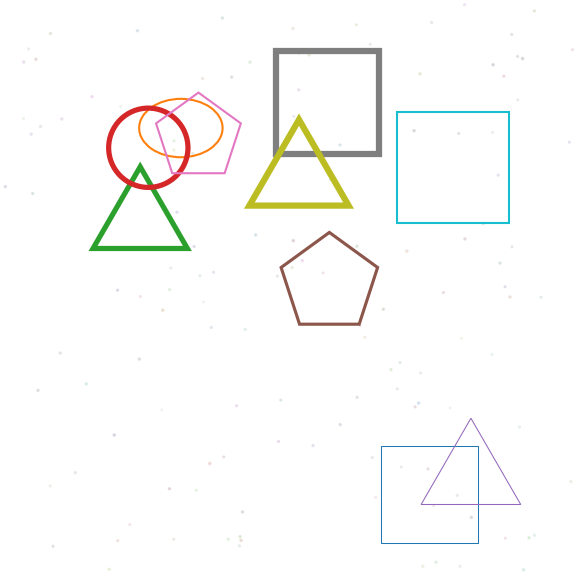[{"shape": "square", "thickness": 0.5, "radius": 0.42, "center": [0.743, 0.143]}, {"shape": "oval", "thickness": 1, "radius": 0.36, "center": [0.313, 0.777]}, {"shape": "triangle", "thickness": 2.5, "radius": 0.47, "center": [0.243, 0.616]}, {"shape": "circle", "thickness": 2.5, "radius": 0.34, "center": [0.257, 0.743]}, {"shape": "triangle", "thickness": 0.5, "radius": 0.5, "center": [0.815, 0.175]}, {"shape": "pentagon", "thickness": 1.5, "radius": 0.44, "center": [0.57, 0.509]}, {"shape": "pentagon", "thickness": 1, "radius": 0.39, "center": [0.344, 0.762]}, {"shape": "square", "thickness": 3, "radius": 0.45, "center": [0.567, 0.821]}, {"shape": "triangle", "thickness": 3, "radius": 0.5, "center": [0.518, 0.693]}, {"shape": "square", "thickness": 1, "radius": 0.48, "center": [0.784, 0.709]}]